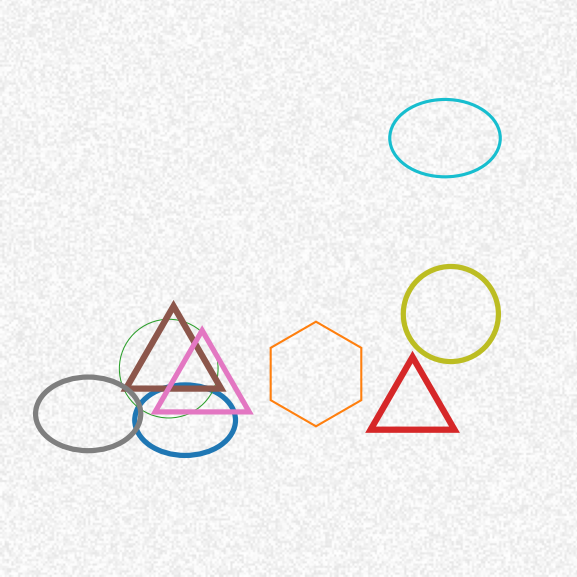[{"shape": "oval", "thickness": 2.5, "radius": 0.44, "center": [0.321, 0.272]}, {"shape": "hexagon", "thickness": 1, "radius": 0.45, "center": [0.547, 0.352]}, {"shape": "circle", "thickness": 0.5, "radius": 0.43, "center": [0.292, 0.361]}, {"shape": "triangle", "thickness": 3, "radius": 0.42, "center": [0.714, 0.297]}, {"shape": "triangle", "thickness": 3, "radius": 0.48, "center": [0.3, 0.374]}, {"shape": "triangle", "thickness": 2.5, "radius": 0.47, "center": [0.35, 0.333]}, {"shape": "oval", "thickness": 2.5, "radius": 0.46, "center": [0.153, 0.282]}, {"shape": "circle", "thickness": 2.5, "radius": 0.41, "center": [0.781, 0.455]}, {"shape": "oval", "thickness": 1.5, "radius": 0.48, "center": [0.771, 0.76]}]